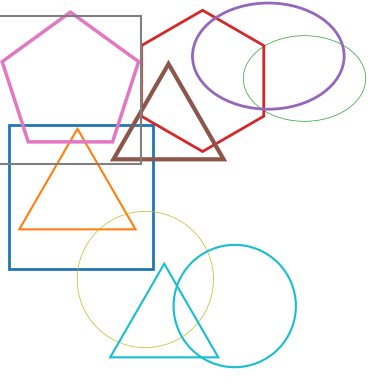[{"shape": "square", "thickness": 2, "radius": 0.93, "center": [0.21, 0.488]}, {"shape": "triangle", "thickness": 1.5, "radius": 0.87, "center": [0.201, 0.491]}, {"shape": "oval", "thickness": 0.5, "radius": 0.79, "center": [0.791, 0.796]}, {"shape": "hexagon", "thickness": 2, "radius": 0.92, "center": [0.526, 0.79]}, {"shape": "oval", "thickness": 2, "radius": 0.98, "center": [0.697, 0.854]}, {"shape": "triangle", "thickness": 3, "radius": 0.83, "center": [0.438, 0.669]}, {"shape": "pentagon", "thickness": 2.5, "radius": 0.93, "center": [0.183, 0.782]}, {"shape": "square", "thickness": 1.5, "radius": 0.96, "center": [0.174, 0.767]}, {"shape": "circle", "thickness": 0.5, "radius": 0.88, "center": [0.377, 0.274]}, {"shape": "triangle", "thickness": 1.5, "radius": 0.81, "center": [0.427, 0.153]}, {"shape": "circle", "thickness": 1.5, "radius": 0.79, "center": [0.61, 0.205]}]